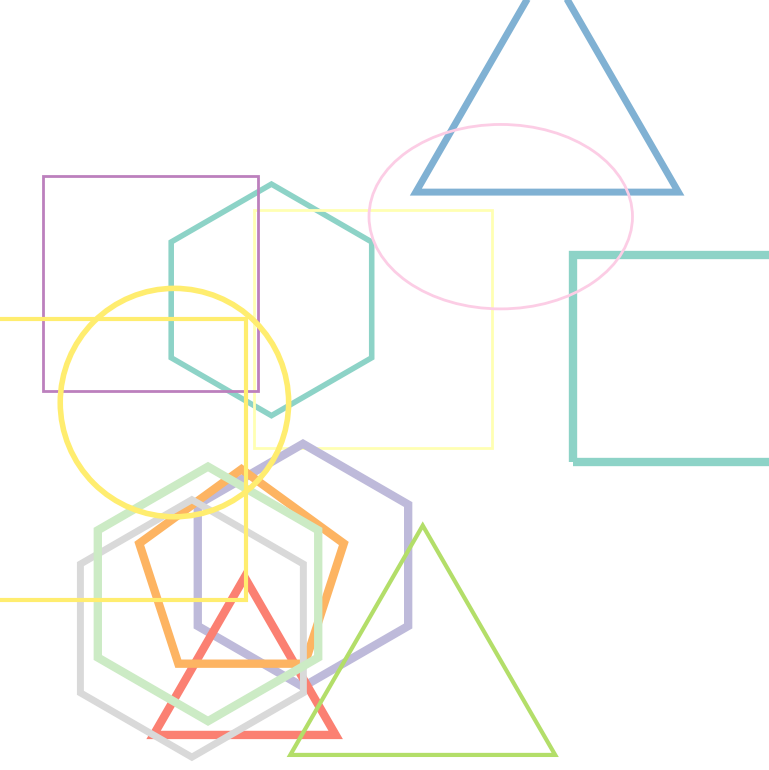[{"shape": "square", "thickness": 3, "radius": 0.67, "center": [0.879, 0.535]}, {"shape": "hexagon", "thickness": 2, "radius": 0.75, "center": [0.353, 0.611]}, {"shape": "square", "thickness": 1, "radius": 0.77, "center": [0.484, 0.573]}, {"shape": "hexagon", "thickness": 3, "radius": 0.79, "center": [0.393, 0.266]}, {"shape": "triangle", "thickness": 3, "radius": 0.68, "center": [0.318, 0.114]}, {"shape": "triangle", "thickness": 2.5, "radius": 0.98, "center": [0.711, 0.849]}, {"shape": "pentagon", "thickness": 3, "radius": 0.7, "center": [0.314, 0.251]}, {"shape": "triangle", "thickness": 1.5, "radius": 0.99, "center": [0.549, 0.119]}, {"shape": "oval", "thickness": 1, "radius": 0.86, "center": [0.65, 0.719]}, {"shape": "hexagon", "thickness": 2.5, "radius": 0.84, "center": [0.249, 0.184]}, {"shape": "square", "thickness": 1, "radius": 0.7, "center": [0.195, 0.632]}, {"shape": "hexagon", "thickness": 3, "radius": 0.83, "center": [0.27, 0.229]}, {"shape": "circle", "thickness": 2, "radius": 0.74, "center": [0.227, 0.477]}, {"shape": "square", "thickness": 1.5, "radius": 0.91, "center": [0.136, 0.403]}]